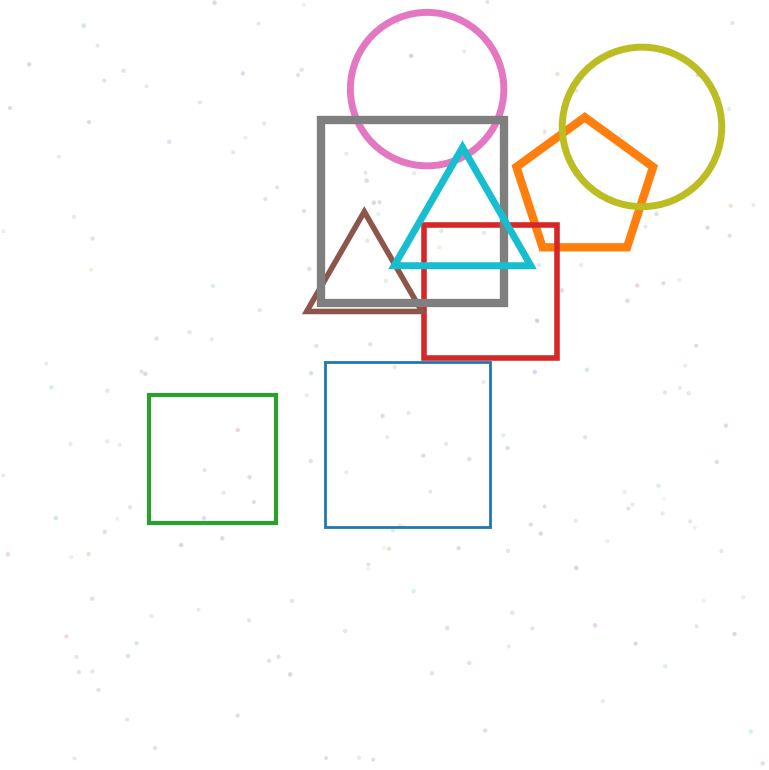[{"shape": "square", "thickness": 1, "radius": 0.54, "center": [0.529, 0.423]}, {"shape": "pentagon", "thickness": 3, "radius": 0.47, "center": [0.759, 0.754]}, {"shape": "square", "thickness": 1.5, "radius": 0.41, "center": [0.276, 0.404]}, {"shape": "square", "thickness": 2, "radius": 0.43, "center": [0.638, 0.622]}, {"shape": "triangle", "thickness": 2, "radius": 0.43, "center": [0.473, 0.639]}, {"shape": "circle", "thickness": 2.5, "radius": 0.5, "center": [0.555, 0.884]}, {"shape": "square", "thickness": 3, "radius": 0.59, "center": [0.536, 0.725]}, {"shape": "circle", "thickness": 2.5, "radius": 0.52, "center": [0.834, 0.835]}, {"shape": "triangle", "thickness": 2.5, "radius": 0.51, "center": [0.601, 0.706]}]